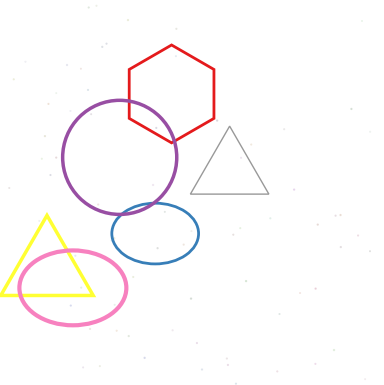[{"shape": "hexagon", "thickness": 2, "radius": 0.64, "center": [0.446, 0.756]}, {"shape": "oval", "thickness": 2, "radius": 0.56, "center": [0.403, 0.393]}, {"shape": "circle", "thickness": 2.5, "radius": 0.74, "center": [0.311, 0.591]}, {"shape": "triangle", "thickness": 2.5, "radius": 0.69, "center": [0.122, 0.302]}, {"shape": "oval", "thickness": 3, "radius": 0.69, "center": [0.189, 0.252]}, {"shape": "triangle", "thickness": 1, "radius": 0.59, "center": [0.596, 0.555]}]